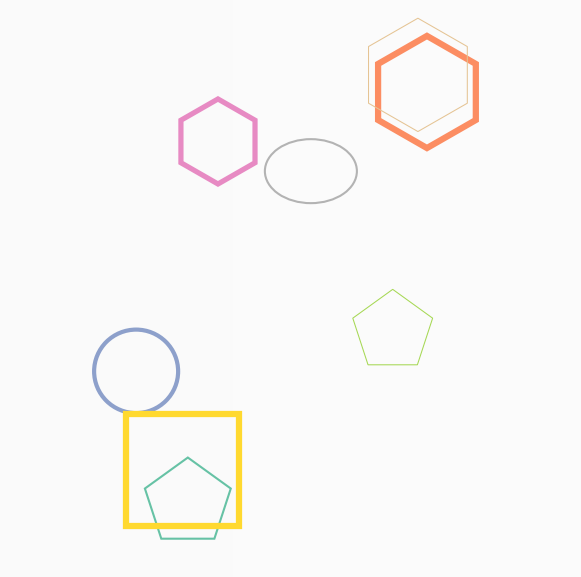[{"shape": "pentagon", "thickness": 1, "radius": 0.39, "center": [0.323, 0.129]}, {"shape": "hexagon", "thickness": 3, "radius": 0.49, "center": [0.735, 0.84]}, {"shape": "circle", "thickness": 2, "radius": 0.36, "center": [0.234, 0.356]}, {"shape": "hexagon", "thickness": 2.5, "radius": 0.37, "center": [0.375, 0.754]}, {"shape": "pentagon", "thickness": 0.5, "radius": 0.36, "center": [0.676, 0.426]}, {"shape": "square", "thickness": 3, "radius": 0.49, "center": [0.314, 0.185]}, {"shape": "hexagon", "thickness": 0.5, "radius": 0.49, "center": [0.719, 0.869]}, {"shape": "oval", "thickness": 1, "radius": 0.4, "center": [0.535, 0.703]}]